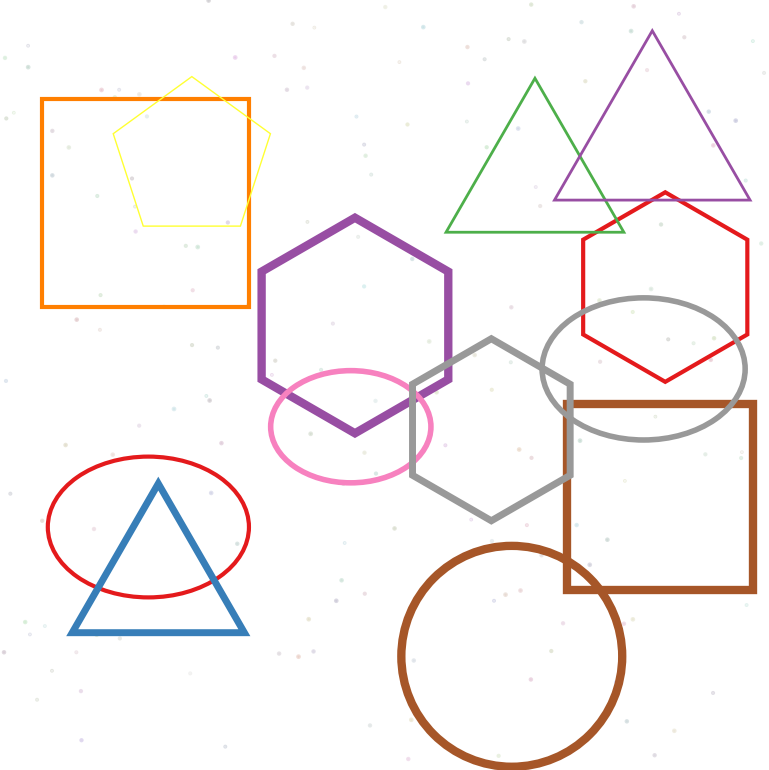[{"shape": "hexagon", "thickness": 1.5, "radius": 0.62, "center": [0.864, 0.627]}, {"shape": "oval", "thickness": 1.5, "radius": 0.65, "center": [0.193, 0.316]}, {"shape": "triangle", "thickness": 2.5, "radius": 0.65, "center": [0.206, 0.243]}, {"shape": "triangle", "thickness": 1, "radius": 0.67, "center": [0.695, 0.765]}, {"shape": "triangle", "thickness": 1, "radius": 0.73, "center": [0.847, 0.813]}, {"shape": "hexagon", "thickness": 3, "radius": 0.7, "center": [0.461, 0.577]}, {"shape": "square", "thickness": 1.5, "radius": 0.67, "center": [0.189, 0.736]}, {"shape": "pentagon", "thickness": 0.5, "radius": 0.54, "center": [0.249, 0.793]}, {"shape": "circle", "thickness": 3, "radius": 0.72, "center": [0.665, 0.148]}, {"shape": "square", "thickness": 3, "radius": 0.6, "center": [0.857, 0.354]}, {"shape": "oval", "thickness": 2, "radius": 0.52, "center": [0.456, 0.446]}, {"shape": "hexagon", "thickness": 2.5, "radius": 0.59, "center": [0.638, 0.442]}, {"shape": "oval", "thickness": 2, "radius": 0.66, "center": [0.836, 0.521]}]